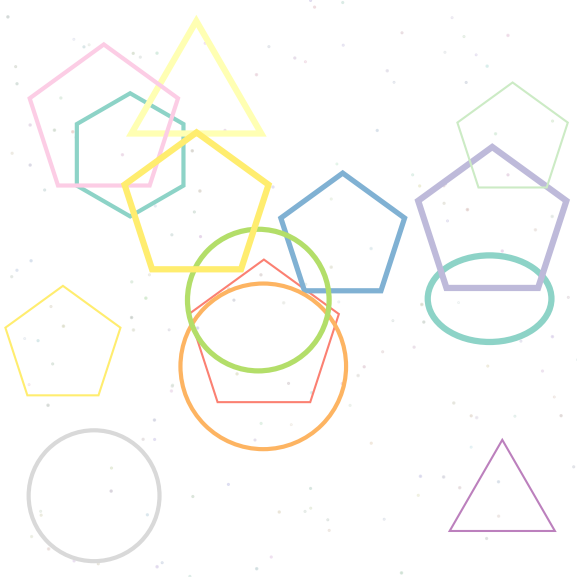[{"shape": "oval", "thickness": 3, "radius": 0.54, "center": [0.848, 0.482]}, {"shape": "hexagon", "thickness": 2, "radius": 0.53, "center": [0.225, 0.731]}, {"shape": "triangle", "thickness": 3, "radius": 0.65, "center": [0.34, 0.833]}, {"shape": "pentagon", "thickness": 3, "radius": 0.67, "center": [0.852, 0.61]}, {"shape": "pentagon", "thickness": 1, "radius": 0.68, "center": [0.457, 0.413]}, {"shape": "pentagon", "thickness": 2.5, "radius": 0.56, "center": [0.593, 0.587]}, {"shape": "circle", "thickness": 2, "radius": 0.72, "center": [0.456, 0.365]}, {"shape": "circle", "thickness": 2.5, "radius": 0.61, "center": [0.447, 0.48]}, {"shape": "pentagon", "thickness": 2, "radius": 0.68, "center": [0.18, 0.787]}, {"shape": "circle", "thickness": 2, "radius": 0.57, "center": [0.163, 0.141]}, {"shape": "triangle", "thickness": 1, "radius": 0.53, "center": [0.87, 0.132]}, {"shape": "pentagon", "thickness": 1, "radius": 0.5, "center": [0.888, 0.756]}, {"shape": "pentagon", "thickness": 3, "radius": 0.66, "center": [0.34, 0.639]}, {"shape": "pentagon", "thickness": 1, "radius": 0.52, "center": [0.109, 0.399]}]